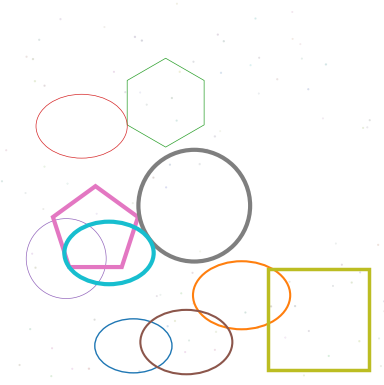[{"shape": "oval", "thickness": 1, "radius": 0.5, "center": [0.346, 0.102]}, {"shape": "oval", "thickness": 1.5, "radius": 0.63, "center": [0.628, 0.233]}, {"shape": "hexagon", "thickness": 0.5, "radius": 0.58, "center": [0.43, 0.733]}, {"shape": "oval", "thickness": 0.5, "radius": 0.59, "center": [0.212, 0.672]}, {"shape": "circle", "thickness": 0.5, "radius": 0.52, "center": [0.172, 0.328]}, {"shape": "oval", "thickness": 1.5, "radius": 0.6, "center": [0.484, 0.112]}, {"shape": "pentagon", "thickness": 3, "radius": 0.58, "center": [0.248, 0.4]}, {"shape": "circle", "thickness": 3, "radius": 0.73, "center": [0.505, 0.466]}, {"shape": "square", "thickness": 2.5, "radius": 0.65, "center": [0.826, 0.17]}, {"shape": "oval", "thickness": 3, "radius": 0.58, "center": [0.283, 0.343]}]